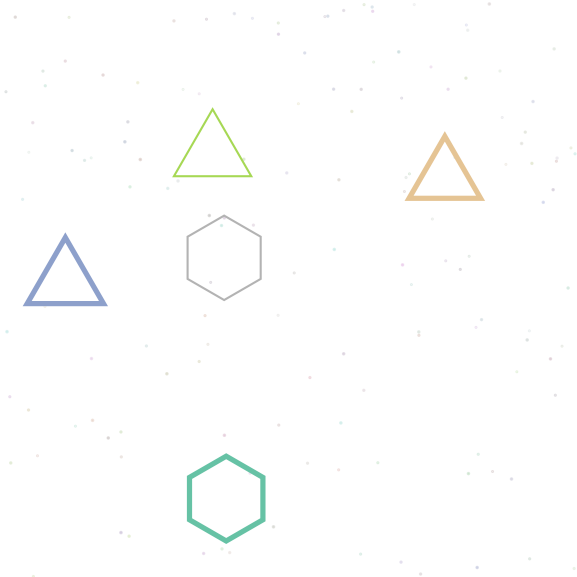[{"shape": "hexagon", "thickness": 2.5, "radius": 0.37, "center": [0.392, 0.136]}, {"shape": "triangle", "thickness": 2.5, "radius": 0.38, "center": [0.113, 0.512]}, {"shape": "triangle", "thickness": 1, "radius": 0.39, "center": [0.368, 0.733]}, {"shape": "triangle", "thickness": 2.5, "radius": 0.36, "center": [0.77, 0.691]}, {"shape": "hexagon", "thickness": 1, "radius": 0.37, "center": [0.388, 0.553]}]